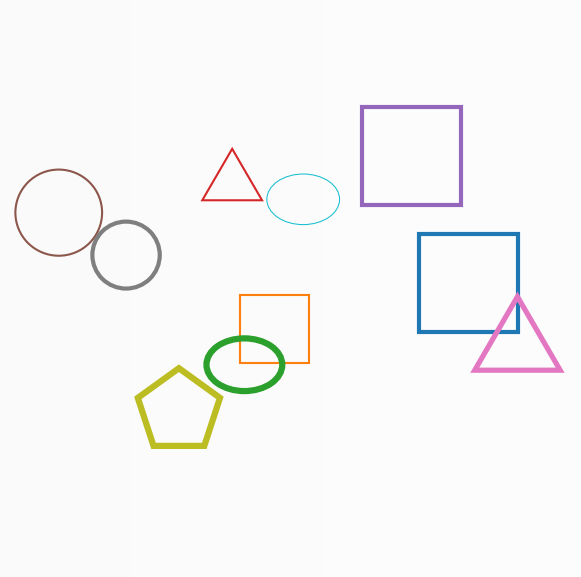[{"shape": "square", "thickness": 2, "radius": 0.42, "center": [0.806, 0.51]}, {"shape": "square", "thickness": 1, "radius": 0.3, "center": [0.473, 0.429]}, {"shape": "oval", "thickness": 3, "radius": 0.33, "center": [0.42, 0.368]}, {"shape": "triangle", "thickness": 1, "radius": 0.3, "center": [0.399, 0.682]}, {"shape": "square", "thickness": 2, "radius": 0.42, "center": [0.708, 0.729]}, {"shape": "circle", "thickness": 1, "radius": 0.37, "center": [0.101, 0.631]}, {"shape": "triangle", "thickness": 2.5, "radius": 0.42, "center": [0.89, 0.401]}, {"shape": "circle", "thickness": 2, "radius": 0.29, "center": [0.217, 0.557]}, {"shape": "pentagon", "thickness": 3, "radius": 0.37, "center": [0.308, 0.287]}, {"shape": "oval", "thickness": 0.5, "radius": 0.31, "center": [0.522, 0.654]}]